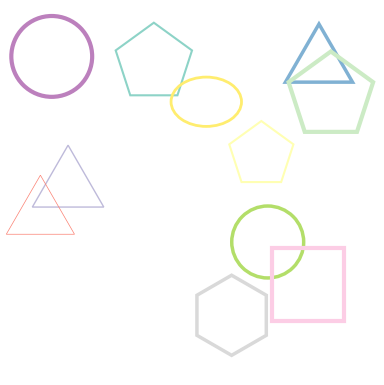[{"shape": "pentagon", "thickness": 1.5, "radius": 0.52, "center": [0.4, 0.837]}, {"shape": "pentagon", "thickness": 1.5, "radius": 0.44, "center": [0.679, 0.598]}, {"shape": "triangle", "thickness": 1, "radius": 0.54, "center": [0.177, 0.516]}, {"shape": "triangle", "thickness": 0.5, "radius": 0.51, "center": [0.105, 0.443]}, {"shape": "triangle", "thickness": 2.5, "radius": 0.5, "center": [0.829, 0.837]}, {"shape": "circle", "thickness": 2.5, "radius": 0.47, "center": [0.695, 0.371]}, {"shape": "square", "thickness": 3, "radius": 0.47, "center": [0.8, 0.262]}, {"shape": "hexagon", "thickness": 2.5, "radius": 0.52, "center": [0.602, 0.181]}, {"shape": "circle", "thickness": 3, "radius": 0.52, "center": [0.134, 0.853]}, {"shape": "pentagon", "thickness": 3, "radius": 0.58, "center": [0.859, 0.751]}, {"shape": "oval", "thickness": 2, "radius": 0.46, "center": [0.536, 0.736]}]